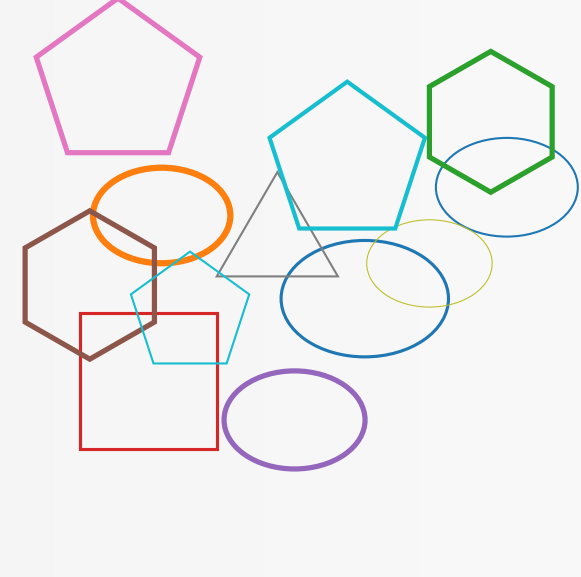[{"shape": "oval", "thickness": 1, "radius": 0.61, "center": [0.872, 0.675]}, {"shape": "oval", "thickness": 1.5, "radius": 0.72, "center": [0.628, 0.482]}, {"shape": "oval", "thickness": 3, "radius": 0.59, "center": [0.278, 0.626]}, {"shape": "hexagon", "thickness": 2.5, "radius": 0.61, "center": [0.844, 0.788]}, {"shape": "square", "thickness": 1.5, "radius": 0.59, "center": [0.255, 0.34]}, {"shape": "oval", "thickness": 2.5, "radius": 0.61, "center": [0.507, 0.272]}, {"shape": "hexagon", "thickness": 2.5, "radius": 0.64, "center": [0.154, 0.506]}, {"shape": "pentagon", "thickness": 2.5, "radius": 0.74, "center": [0.203, 0.854]}, {"shape": "triangle", "thickness": 1, "radius": 0.6, "center": [0.477, 0.581]}, {"shape": "oval", "thickness": 0.5, "radius": 0.54, "center": [0.739, 0.543]}, {"shape": "pentagon", "thickness": 1, "radius": 0.54, "center": [0.327, 0.456]}, {"shape": "pentagon", "thickness": 2, "radius": 0.7, "center": [0.597, 0.717]}]